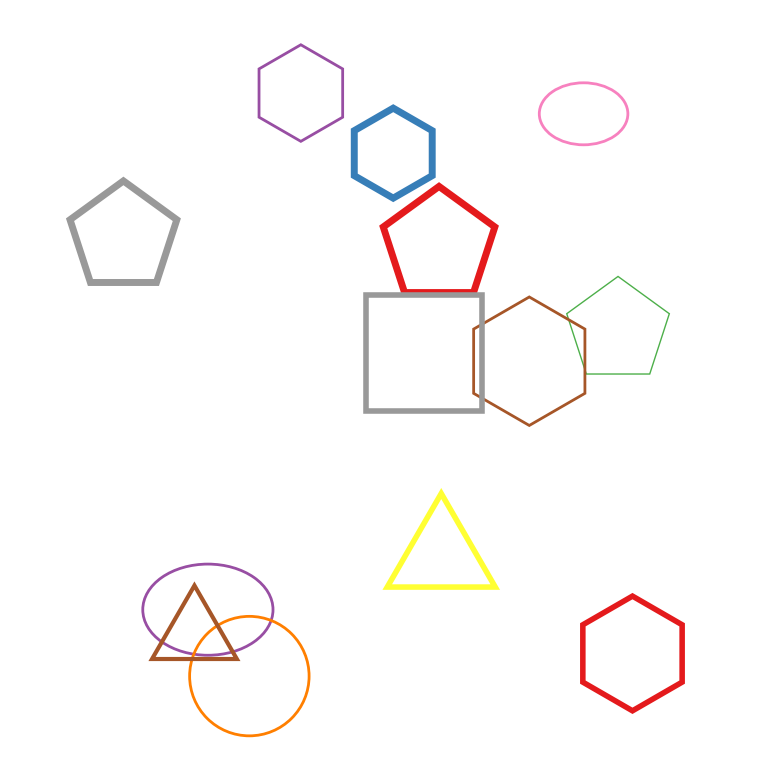[{"shape": "pentagon", "thickness": 2.5, "radius": 0.38, "center": [0.57, 0.682]}, {"shape": "hexagon", "thickness": 2, "radius": 0.37, "center": [0.821, 0.151]}, {"shape": "hexagon", "thickness": 2.5, "radius": 0.29, "center": [0.511, 0.801]}, {"shape": "pentagon", "thickness": 0.5, "radius": 0.35, "center": [0.803, 0.571]}, {"shape": "oval", "thickness": 1, "radius": 0.42, "center": [0.27, 0.208]}, {"shape": "hexagon", "thickness": 1, "radius": 0.31, "center": [0.391, 0.879]}, {"shape": "circle", "thickness": 1, "radius": 0.39, "center": [0.324, 0.122]}, {"shape": "triangle", "thickness": 2, "radius": 0.4, "center": [0.573, 0.278]}, {"shape": "triangle", "thickness": 1.5, "radius": 0.32, "center": [0.253, 0.176]}, {"shape": "hexagon", "thickness": 1, "radius": 0.42, "center": [0.687, 0.531]}, {"shape": "oval", "thickness": 1, "radius": 0.29, "center": [0.758, 0.852]}, {"shape": "square", "thickness": 2, "radius": 0.38, "center": [0.551, 0.542]}, {"shape": "pentagon", "thickness": 2.5, "radius": 0.36, "center": [0.16, 0.692]}]